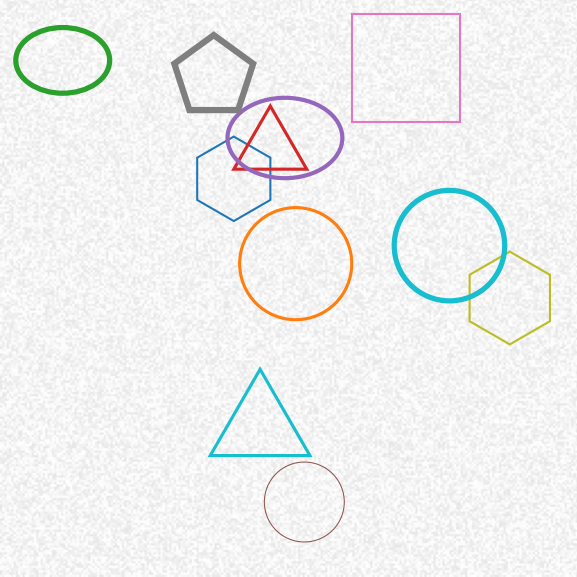[{"shape": "hexagon", "thickness": 1, "radius": 0.37, "center": [0.405, 0.689]}, {"shape": "circle", "thickness": 1.5, "radius": 0.49, "center": [0.512, 0.543]}, {"shape": "oval", "thickness": 2.5, "radius": 0.41, "center": [0.109, 0.895]}, {"shape": "triangle", "thickness": 1.5, "radius": 0.36, "center": [0.468, 0.743]}, {"shape": "oval", "thickness": 2, "radius": 0.5, "center": [0.493, 0.76]}, {"shape": "circle", "thickness": 0.5, "radius": 0.35, "center": [0.527, 0.13]}, {"shape": "square", "thickness": 1, "radius": 0.47, "center": [0.703, 0.881]}, {"shape": "pentagon", "thickness": 3, "radius": 0.36, "center": [0.37, 0.867]}, {"shape": "hexagon", "thickness": 1, "radius": 0.4, "center": [0.883, 0.483]}, {"shape": "triangle", "thickness": 1.5, "radius": 0.5, "center": [0.45, 0.26]}, {"shape": "circle", "thickness": 2.5, "radius": 0.48, "center": [0.778, 0.574]}]